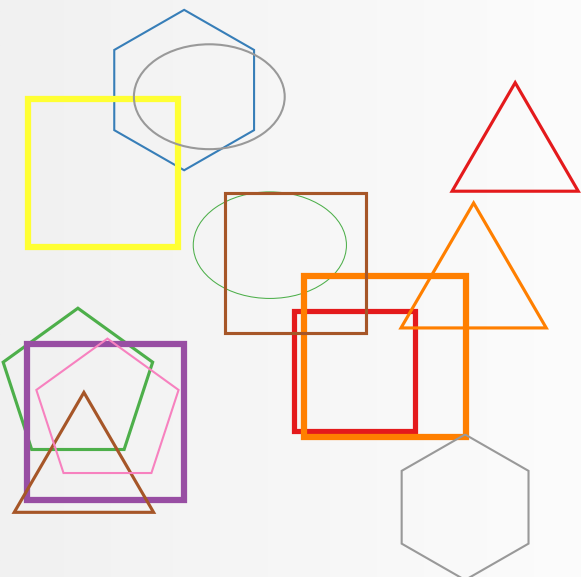[{"shape": "triangle", "thickness": 1.5, "radius": 0.63, "center": [0.886, 0.731]}, {"shape": "square", "thickness": 2.5, "radius": 0.52, "center": [0.61, 0.357]}, {"shape": "hexagon", "thickness": 1, "radius": 0.69, "center": [0.317, 0.843]}, {"shape": "oval", "thickness": 0.5, "radius": 0.66, "center": [0.464, 0.575]}, {"shape": "pentagon", "thickness": 1.5, "radius": 0.68, "center": [0.134, 0.33]}, {"shape": "square", "thickness": 3, "radius": 0.67, "center": [0.182, 0.269]}, {"shape": "square", "thickness": 3, "radius": 0.7, "center": [0.663, 0.382]}, {"shape": "triangle", "thickness": 1.5, "radius": 0.72, "center": [0.815, 0.503]}, {"shape": "square", "thickness": 3, "radius": 0.64, "center": [0.177, 0.699]}, {"shape": "square", "thickness": 1.5, "radius": 0.61, "center": [0.509, 0.544]}, {"shape": "triangle", "thickness": 1.5, "radius": 0.69, "center": [0.144, 0.181]}, {"shape": "pentagon", "thickness": 1, "radius": 0.64, "center": [0.185, 0.284]}, {"shape": "hexagon", "thickness": 1, "radius": 0.63, "center": [0.8, 0.121]}, {"shape": "oval", "thickness": 1, "radius": 0.65, "center": [0.36, 0.832]}]